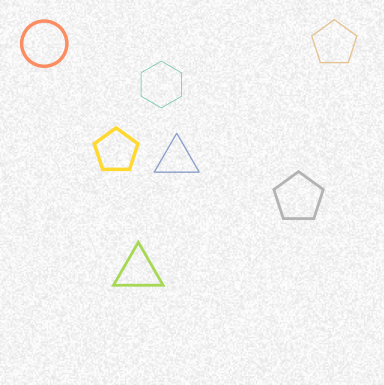[{"shape": "hexagon", "thickness": 0.5, "radius": 0.3, "center": [0.419, 0.78]}, {"shape": "circle", "thickness": 2.5, "radius": 0.29, "center": [0.115, 0.887]}, {"shape": "triangle", "thickness": 1, "radius": 0.34, "center": [0.459, 0.587]}, {"shape": "triangle", "thickness": 2, "radius": 0.37, "center": [0.359, 0.296]}, {"shape": "pentagon", "thickness": 2.5, "radius": 0.3, "center": [0.302, 0.608]}, {"shape": "pentagon", "thickness": 1, "radius": 0.31, "center": [0.868, 0.887]}, {"shape": "pentagon", "thickness": 2, "radius": 0.34, "center": [0.776, 0.487]}]